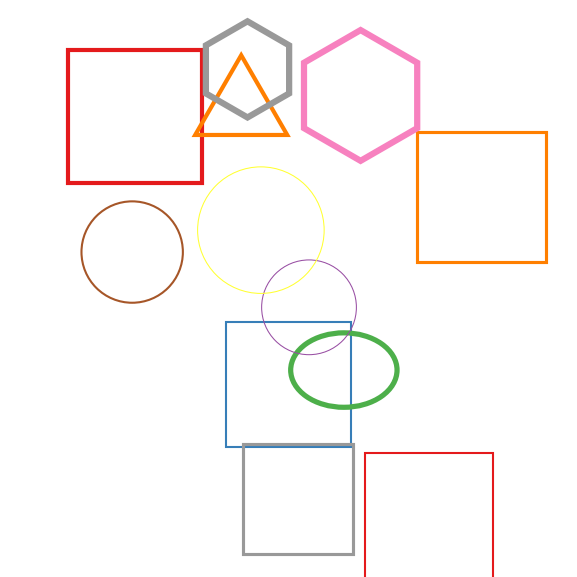[{"shape": "square", "thickness": 2, "radius": 0.58, "center": [0.234, 0.797]}, {"shape": "square", "thickness": 1, "radius": 0.55, "center": [0.743, 0.104]}, {"shape": "square", "thickness": 1, "radius": 0.54, "center": [0.5, 0.333]}, {"shape": "oval", "thickness": 2.5, "radius": 0.46, "center": [0.595, 0.358]}, {"shape": "circle", "thickness": 0.5, "radius": 0.41, "center": [0.535, 0.467]}, {"shape": "square", "thickness": 1.5, "radius": 0.56, "center": [0.834, 0.658]}, {"shape": "triangle", "thickness": 2, "radius": 0.46, "center": [0.418, 0.811]}, {"shape": "circle", "thickness": 0.5, "radius": 0.55, "center": [0.452, 0.601]}, {"shape": "circle", "thickness": 1, "radius": 0.44, "center": [0.229, 0.563]}, {"shape": "hexagon", "thickness": 3, "radius": 0.57, "center": [0.624, 0.834]}, {"shape": "square", "thickness": 1.5, "radius": 0.48, "center": [0.516, 0.135]}, {"shape": "hexagon", "thickness": 3, "radius": 0.42, "center": [0.429, 0.879]}]